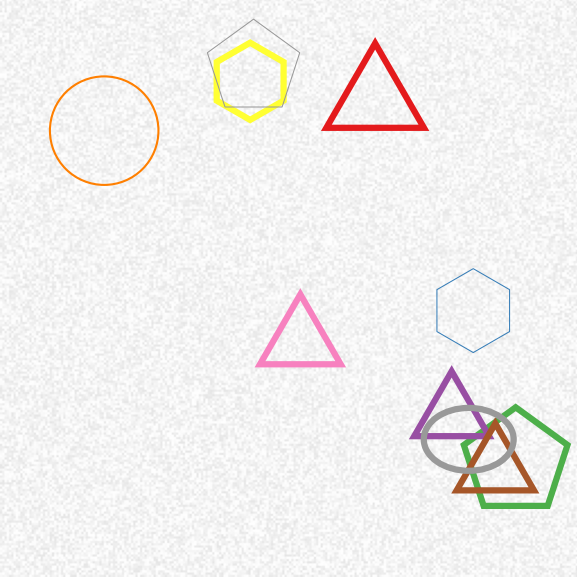[{"shape": "triangle", "thickness": 3, "radius": 0.49, "center": [0.65, 0.827]}, {"shape": "hexagon", "thickness": 0.5, "radius": 0.36, "center": [0.819, 0.461]}, {"shape": "pentagon", "thickness": 3, "radius": 0.47, "center": [0.893, 0.199]}, {"shape": "triangle", "thickness": 3, "radius": 0.37, "center": [0.782, 0.281]}, {"shape": "circle", "thickness": 1, "radius": 0.47, "center": [0.18, 0.773]}, {"shape": "hexagon", "thickness": 3, "radius": 0.33, "center": [0.433, 0.858]}, {"shape": "triangle", "thickness": 3, "radius": 0.39, "center": [0.858, 0.189]}, {"shape": "triangle", "thickness": 3, "radius": 0.4, "center": [0.52, 0.409]}, {"shape": "oval", "thickness": 3, "radius": 0.39, "center": [0.812, 0.238]}, {"shape": "pentagon", "thickness": 0.5, "radius": 0.42, "center": [0.439, 0.882]}]